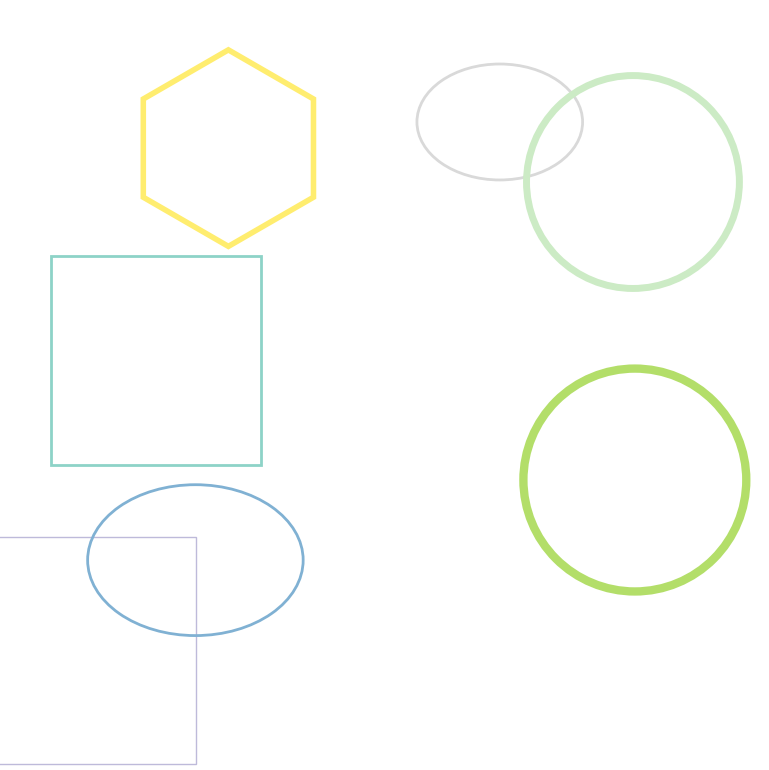[{"shape": "square", "thickness": 1, "radius": 0.68, "center": [0.202, 0.532]}, {"shape": "square", "thickness": 0.5, "radius": 0.74, "center": [0.108, 0.155]}, {"shape": "oval", "thickness": 1, "radius": 0.7, "center": [0.254, 0.273]}, {"shape": "circle", "thickness": 3, "radius": 0.72, "center": [0.824, 0.377]}, {"shape": "oval", "thickness": 1, "radius": 0.54, "center": [0.649, 0.842]}, {"shape": "circle", "thickness": 2.5, "radius": 0.69, "center": [0.822, 0.764]}, {"shape": "hexagon", "thickness": 2, "radius": 0.64, "center": [0.297, 0.808]}]